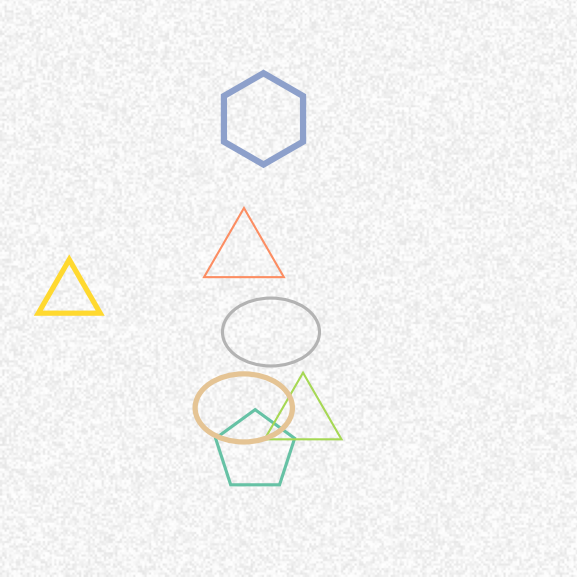[{"shape": "pentagon", "thickness": 1.5, "radius": 0.36, "center": [0.442, 0.218]}, {"shape": "triangle", "thickness": 1, "radius": 0.4, "center": [0.422, 0.559]}, {"shape": "hexagon", "thickness": 3, "radius": 0.4, "center": [0.456, 0.793]}, {"shape": "triangle", "thickness": 1, "radius": 0.38, "center": [0.525, 0.277]}, {"shape": "triangle", "thickness": 2.5, "radius": 0.31, "center": [0.12, 0.488]}, {"shape": "oval", "thickness": 2.5, "radius": 0.42, "center": [0.422, 0.293]}, {"shape": "oval", "thickness": 1.5, "radius": 0.42, "center": [0.469, 0.424]}]